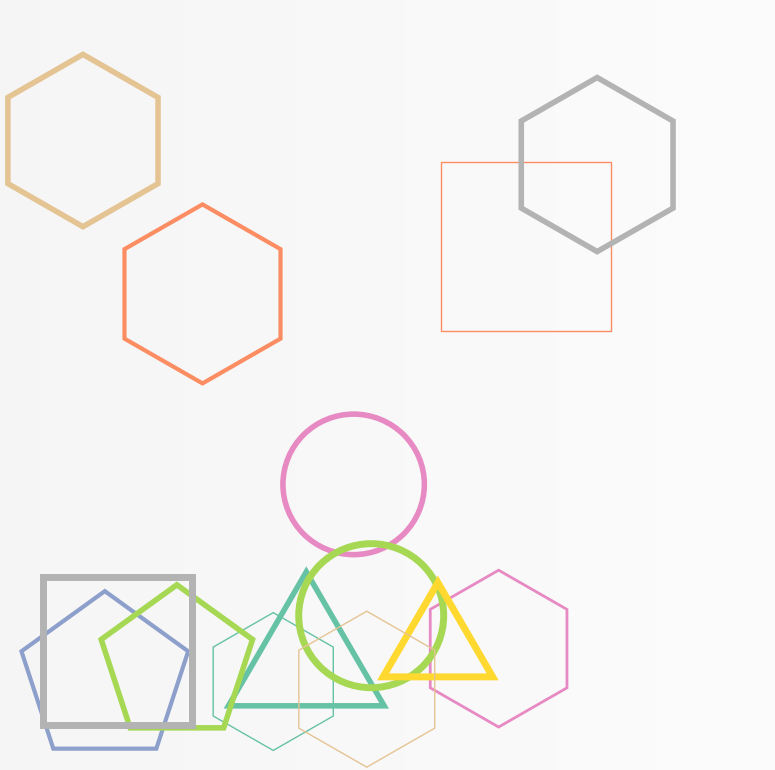[{"shape": "triangle", "thickness": 2, "radius": 0.58, "center": [0.395, 0.141]}, {"shape": "hexagon", "thickness": 0.5, "radius": 0.45, "center": [0.353, 0.115]}, {"shape": "square", "thickness": 0.5, "radius": 0.55, "center": [0.679, 0.68]}, {"shape": "hexagon", "thickness": 1.5, "radius": 0.58, "center": [0.261, 0.618]}, {"shape": "pentagon", "thickness": 1.5, "radius": 0.57, "center": [0.135, 0.119]}, {"shape": "circle", "thickness": 2, "radius": 0.46, "center": [0.456, 0.371]}, {"shape": "hexagon", "thickness": 1, "radius": 0.51, "center": [0.643, 0.158]}, {"shape": "pentagon", "thickness": 2, "radius": 0.51, "center": [0.228, 0.138]}, {"shape": "circle", "thickness": 2.5, "radius": 0.47, "center": [0.479, 0.2]}, {"shape": "triangle", "thickness": 2.5, "radius": 0.41, "center": [0.565, 0.162]}, {"shape": "hexagon", "thickness": 2, "radius": 0.56, "center": [0.107, 0.818]}, {"shape": "hexagon", "thickness": 0.5, "radius": 0.51, "center": [0.473, 0.105]}, {"shape": "square", "thickness": 2.5, "radius": 0.48, "center": [0.151, 0.155]}, {"shape": "hexagon", "thickness": 2, "radius": 0.57, "center": [0.771, 0.786]}]